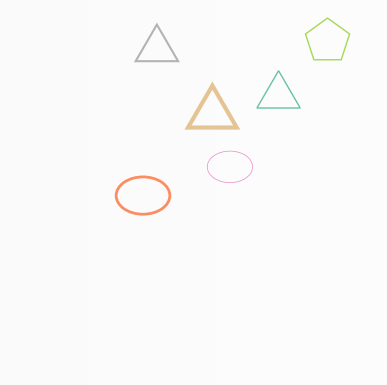[{"shape": "triangle", "thickness": 1, "radius": 0.32, "center": [0.719, 0.752]}, {"shape": "oval", "thickness": 2, "radius": 0.35, "center": [0.369, 0.492]}, {"shape": "oval", "thickness": 0.5, "radius": 0.29, "center": [0.593, 0.567]}, {"shape": "pentagon", "thickness": 1, "radius": 0.3, "center": [0.845, 0.893]}, {"shape": "triangle", "thickness": 3, "radius": 0.36, "center": [0.548, 0.705]}, {"shape": "triangle", "thickness": 1.5, "radius": 0.32, "center": [0.405, 0.873]}]